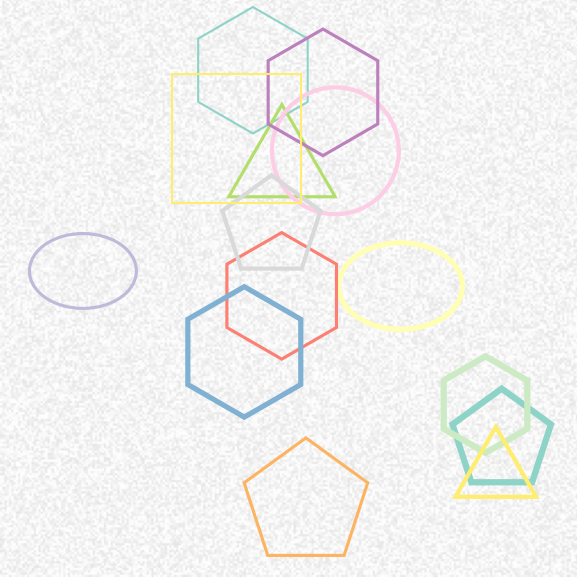[{"shape": "pentagon", "thickness": 3, "radius": 0.45, "center": [0.869, 0.237]}, {"shape": "hexagon", "thickness": 1, "radius": 0.55, "center": [0.438, 0.877]}, {"shape": "oval", "thickness": 2.5, "radius": 0.54, "center": [0.694, 0.504]}, {"shape": "oval", "thickness": 1.5, "radius": 0.46, "center": [0.144, 0.53]}, {"shape": "hexagon", "thickness": 1.5, "radius": 0.55, "center": [0.488, 0.487]}, {"shape": "hexagon", "thickness": 2.5, "radius": 0.56, "center": [0.423, 0.39]}, {"shape": "pentagon", "thickness": 1.5, "radius": 0.56, "center": [0.53, 0.128]}, {"shape": "triangle", "thickness": 1.5, "radius": 0.53, "center": [0.488, 0.712]}, {"shape": "circle", "thickness": 2, "radius": 0.55, "center": [0.581, 0.738]}, {"shape": "pentagon", "thickness": 2, "radius": 0.45, "center": [0.47, 0.606]}, {"shape": "hexagon", "thickness": 1.5, "radius": 0.55, "center": [0.559, 0.839]}, {"shape": "hexagon", "thickness": 3, "radius": 0.42, "center": [0.841, 0.299]}, {"shape": "triangle", "thickness": 2, "radius": 0.4, "center": [0.859, 0.179]}, {"shape": "square", "thickness": 1, "radius": 0.56, "center": [0.409, 0.759]}]